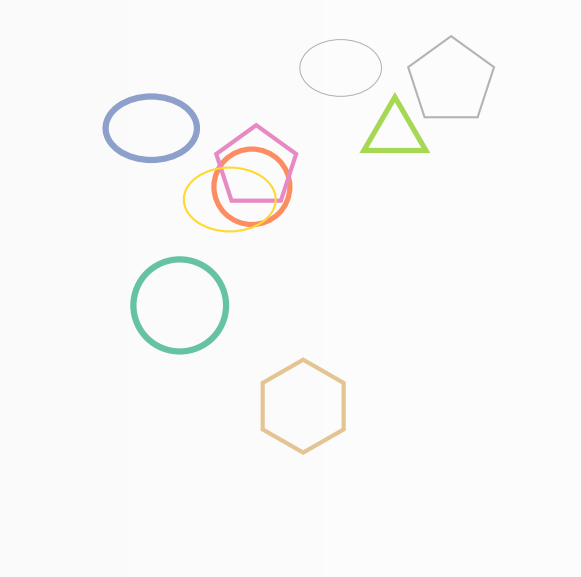[{"shape": "circle", "thickness": 3, "radius": 0.4, "center": [0.309, 0.47]}, {"shape": "circle", "thickness": 2.5, "radius": 0.33, "center": [0.433, 0.676]}, {"shape": "oval", "thickness": 3, "radius": 0.39, "center": [0.26, 0.777]}, {"shape": "pentagon", "thickness": 2, "radius": 0.36, "center": [0.441, 0.71]}, {"shape": "triangle", "thickness": 2.5, "radius": 0.31, "center": [0.679, 0.769]}, {"shape": "oval", "thickness": 1, "radius": 0.4, "center": [0.395, 0.654]}, {"shape": "hexagon", "thickness": 2, "radius": 0.4, "center": [0.522, 0.296]}, {"shape": "oval", "thickness": 0.5, "radius": 0.35, "center": [0.586, 0.881]}, {"shape": "pentagon", "thickness": 1, "radius": 0.39, "center": [0.776, 0.859]}]